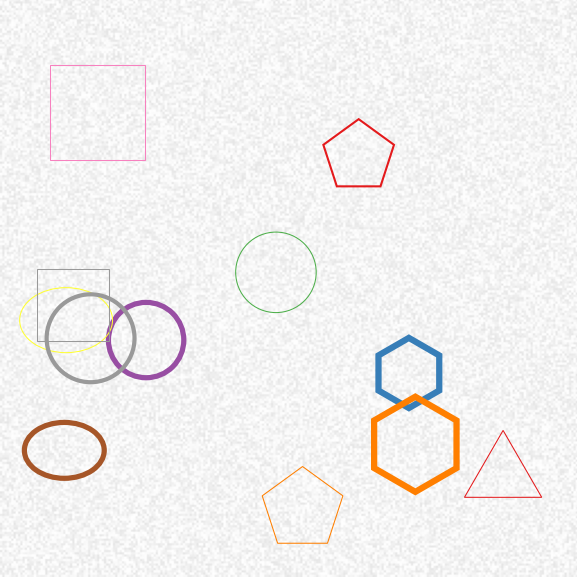[{"shape": "triangle", "thickness": 0.5, "radius": 0.39, "center": [0.871, 0.177]}, {"shape": "pentagon", "thickness": 1, "radius": 0.32, "center": [0.621, 0.728]}, {"shape": "hexagon", "thickness": 3, "radius": 0.3, "center": [0.708, 0.353]}, {"shape": "circle", "thickness": 0.5, "radius": 0.35, "center": [0.478, 0.528]}, {"shape": "circle", "thickness": 2.5, "radius": 0.33, "center": [0.253, 0.41]}, {"shape": "pentagon", "thickness": 0.5, "radius": 0.37, "center": [0.524, 0.118]}, {"shape": "hexagon", "thickness": 3, "radius": 0.41, "center": [0.719, 0.23]}, {"shape": "oval", "thickness": 0.5, "radius": 0.4, "center": [0.114, 0.445]}, {"shape": "oval", "thickness": 2.5, "radius": 0.35, "center": [0.111, 0.219]}, {"shape": "square", "thickness": 0.5, "radius": 0.41, "center": [0.168, 0.804]}, {"shape": "circle", "thickness": 2, "radius": 0.38, "center": [0.157, 0.413]}, {"shape": "square", "thickness": 0.5, "radius": 0.31, "center": [0.126, 0.472]}]